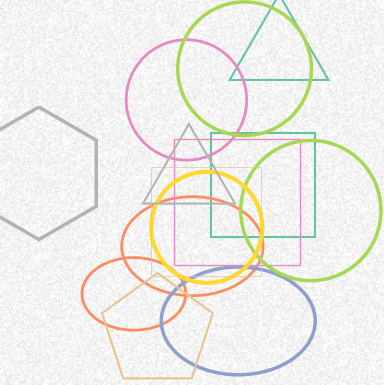[{"shape": "square", "thickness": 1.5, "radius": 0.68, "center": [0.682, 0.52]}, {"shape": "triangle", "thickness": 1.5, "radius": 0.74, "center": [0.725, 0.866]}, {"shape": "oval", "thickness": 2, "radius": 0.92, "center": [0.5, 0.361]}, {"shape": "oval", "thickness": 2, "radius": 0.67, "center": [0.348, 0.237]}, {"shape": "oval", "thickness": 2.5, "radius": 1.0, "center": [0.619, 0.166]}, {"shape": "circle", "thickness": 2, "radius": 0.78, "center": [0.484, 0.74]}, {"shape": "square", "thickness": 1, "radius": 0.82, "center": [0.615, 0.475]}, {"shape": "circle", "thickness": 2.5, "radius": 0.91, "center": [0.807, 0.453]}, {"shape": "circle", "thickness": 2.5, "radius": 0.87, "center": [0.635, 0.822]}, {"shape": "circle", "thickness": 3, "radius": 0.72, "center": [0.537, 0.409]}, {"shape": "pentagon", "thickness": 1.5, "radius": 0.76, "center": [0.409, 0.14]}, {"shape": "square", "thickness": 0.5, "radius": 0.71, "center": [0.535, 0.425]}, {"shape": "hexagon", "thickness": 2.5, "radius": 0.86, "center": [0.101, 0.55]}, {"shape": "triangle", "thickness": 1.5, "radius": 0.69, "center": [0.491, 0.54]}]